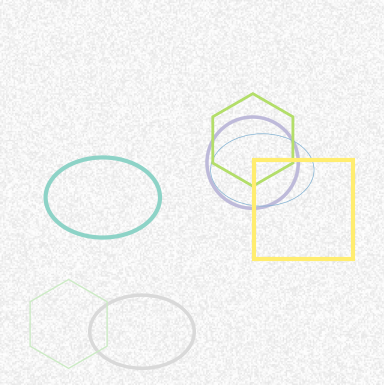[{"shape": "oval", "thickness": 3, "radius": 0.74, "center": [0.267, 0.487]}, {"shape": "circle", "thickness": 2.5, "radius": 0.59, "center": [0.656, 0.577]}, {"shape": "oval", "thickness": 0.5, "radius": 0.67, "center": [0.681, 0.559]}, {"shape": "hexagon", "thickness": 2, "radius": 0.6, "center": [0.657, 0.637]}, {"shape": "oval", "thickness": 2.5, "radius": 0.68, "center": [0.369, 0.138]}, {"shape": "hexagon", "thickness": 1, "radius": 0.58, "center": [0.178, 0.159]}, {"shape": "square", "thickness": 3, "radius": 0.64, "center": [0.788, 0.456]}]